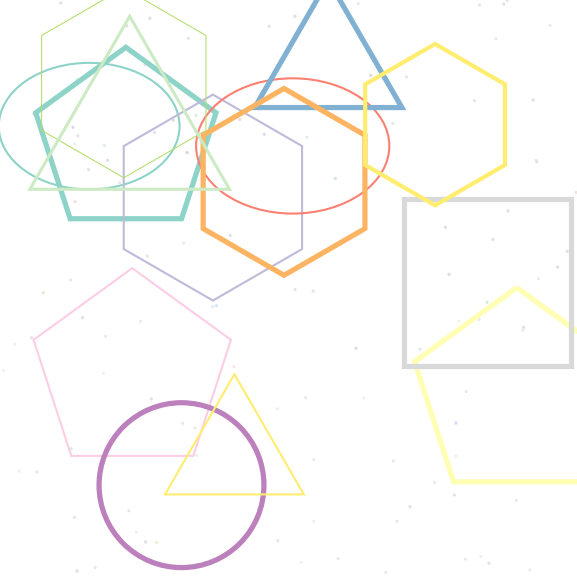[{"shape": "oval", "thickness": 1, "radius": 0.78, "center": [0.154, 0.781]}, {"shape": "pentagon", "thickness": 2.5, "radius": 0.82, "center": [0.218, 0.753]}, {"shape": "pentagon", "thickness": 2.5, "radius": 0.93, "center": [0.895, 0.315]}, {"shape": "hexagon", "thickness": 1, "radius": 0.89, "center": [0.369, 0.657]}, {"shape": "oval", "thickness": 1, "radius": 0.84, "center": [0.507, 0.746]}, {"shape": "triangle", "thickness": 2.5, "radius": 0.74, "center": [0.569, 0.886]}, {"shape": "hexagon", "thickness": 2.5, "radius": 0.81, "center": [0.492, 0.684]}, {"shape": "hexagon", "thickness": 0.5, "radius": 0.82, "center": [0.214, 0.856]}, {"shape": "pentagon", "thickness": 1, "radius": 0.9, "center": [0.229, 0.355]}, {"shape": "square", "thickness": 2.5, "radius": 0.72, "center": [0.844, 0.51]}, {"shape": "circle", "thickness": 2.5, "radius": 0.71, "center": [0.314, 0.159]}, {"shape": "triangle", "thickness": 1.5, "radius": 1.0, "center": [0.225, 0.771]}, {"shape": "triangle", "thickness": 1, "radius": 0.69, "center": [0.406, 0.212]}, {"shape": "hexagon", "thickness": 2, "radius": 0.7, "center": [0.753, 0.783]}]